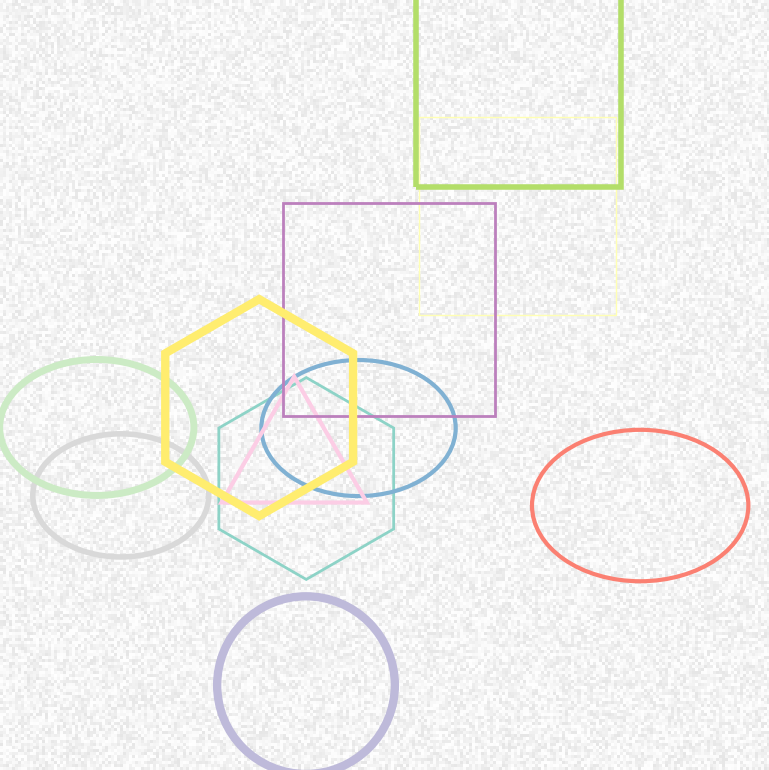[{"shape": "hexagon", "thickness": 1, "radius": 0.66, "center": [0.398, 0.379]}, {"shape": "square", "thickness": 0.5, "radius": 0.64, "center": [0.672, 0.719]}, {"shape": "circle", "thickness": 3, "radius": 0.58, "center": [0.397, 0.11]}, {"shape": "oval", "thickness": 1.5, "radius": 0.7, "center": [0.831, 0.343]}, {"shape": "oval", "thickness": 1.5, "radius": 0.63, "center": [0.466, 0.444]}, {"shape": "square", "thickness": 2, "radius": 0.67, "center": [0.673, 0.89]}, {"shape": "triangle", "thickness": 1.5, "radius": 0.55, "center": [0.382, 0.402]}, {"shape": "oval", "thickness": 2, "radius": 0.57, "center": [0.157, 0.357]}, {"shape": "square", "thickness": 1, "radius": 0.69, "center": [0.505, 0.598]}, {"shape": "oval", "thickness": 2.5, "radius": 0.63, "center": [0.126, 0.445]}, {"shape": "hexagon", "thickness": 3, "radius": 0.7, "center": [0.337, 0.471]}]